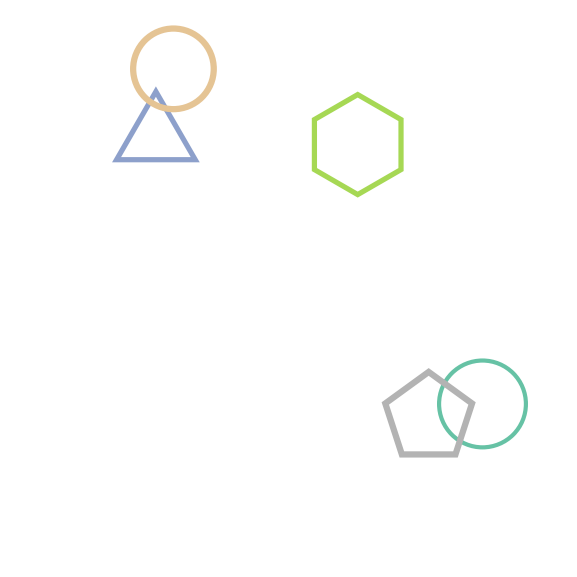[{"shape": "circle", "thickness": 2, "radius": 0.38, "center": [0.835, 0.3]}, {"shape": "triangle", "thickness": 2.5, "radius": 0.39, "center": [0.27, 0.762]}, {"shape": "hexagon", "thickness": 2.5, "radius": 0.43, "center": [0.619, 0.749]}, {"shape": "circle", "thickness": 3, "radius": 0.35, "center": [0.3, 0.88]}, {"shape": "pentagon", "thickness": 3, "radius": 0.39, "center": [0.742, 0.276]}]